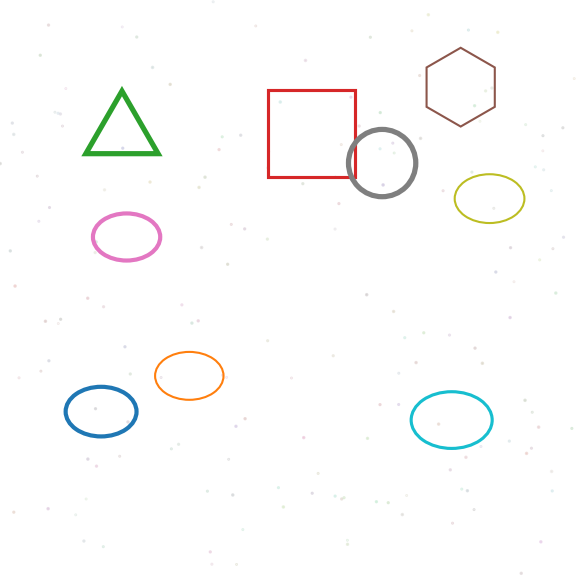[{"shape": "oval", "thickness": 2, "radius": 0.31, "center": [0.175, 0.286]}, {"shape": "oval", "thickness": 1, "radius": 0.3, "center": [0.328, 0.348]}, {"shape": "triangle", "thickness": 2.5, "radius": 0.36, "center": [0.211, 0.769]}, {"shape": "square", "thickness": 1.5, "radius": 0.38, "center": [0.539, 0.768]}, {"shape": "hexagon", "thickness": 1, "radius": 0.34, "center": [0.798, 0.848]}, {"shape": "oval", "thickness": 2, "radius": 0.29, "center": [0.219, 0.589]}, {"shape": "circle", "thickness": 2.5, "radius": 0.29, "center": [0.662, 0.717]}, {"shape": "oval", "thickness": 1, "radius": 0.3, "center": [0.848, 0.655]}, {"shape": "oval", "thickness": 1.5, "radius": 0.35, "center": [0.782, 0.272]}]